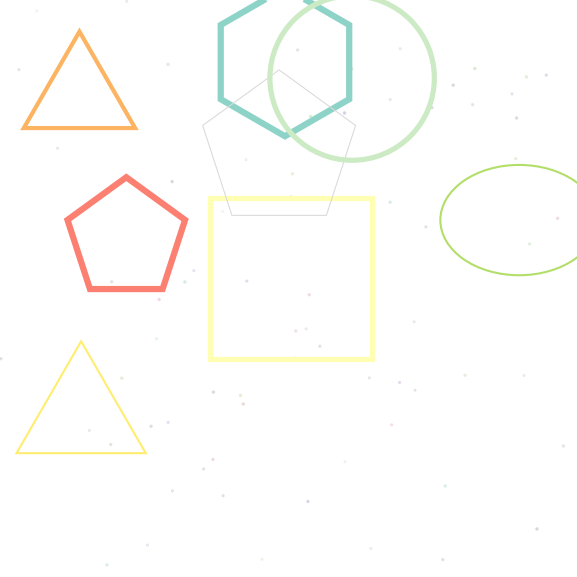[{"shape": "hexagon", "thickness": 3, "radius": 0.64, "center": [0.493, 0.892]}, {"shape": "square", "thickness": 2.5, "radius": 0.7, "center": [0.504, 0.517]}, {"shape": "pentagon", "thickness": 3, "radius": 0.54, "center": [0.219, 0.585]}, {"shape": "triangle", "thickness": 2, "radius": 0.56, "center": [0.138, 0.833]}, {"shape": "oval", "thickness": 1, "radius": 0.68, "center": [0.899, 0.618]}, {"shape": "pentagon", "thickness": 0.5, "radius": 0.7, "center": [0.483, 0.739]}, {"shape": "circle", "thickness": 2.5, "radius": 0.71, "center": [0.61, 0.864]}, {"shape": "triangle", "thickness": 1, "radius": 0.65, "center": [0.141, 0.279]}]